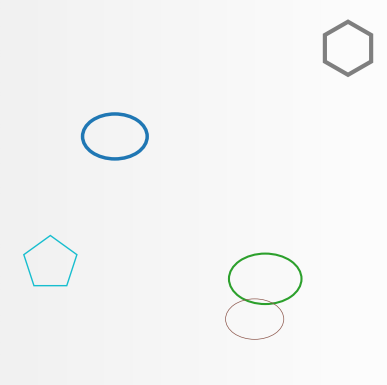[{"shape": "oval", "thickness": 2.5, "radius": 0.42, "center": [0.296, 0.646]}, {"shape": "oval", "thickness": 1.5, "radius": 0.47, "center": [0.684, 0.276]}, {"shape": "oval", "thickness": 0.5, "radius": 0.38, "center": [0.657, 0.171]}, {"shape": "hexagon", "thickness": 3, "radius": 0.34, "center": [0.898, 0.875]}, {"shape": "pentagon", "thickness": 1, "radius": 0.36, "center": [0.13, 0.316]}]